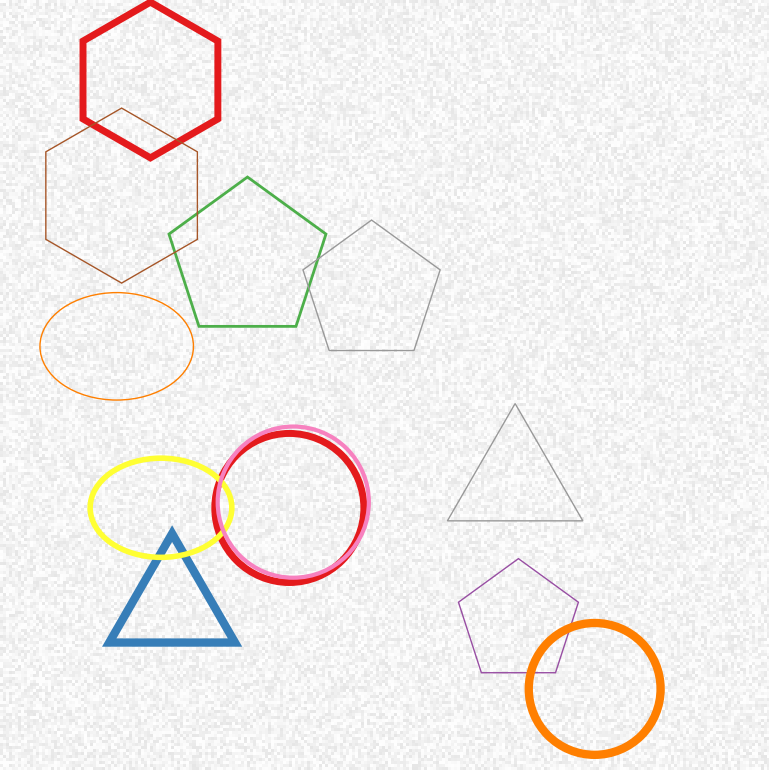[{"shape": "hexagon", "thickness": 2.5, "radius": 0.51, "center": [0.195, 0.896]}, {"shape": "circle", "thickness": 2.5, "radius": 0.48, "center": [0.376, 0.34]}, {"shape": "triangle", "thickness": 3, "radius": 0.47, "center": [0.224, 0.213]}, {"shape": "pentagon", "thickness": 1, "radius": 0.54, "center": [0.321, 0.663]}, {"shape": "pentagon", "thickness": 0.5, "radius": 0.41, "center": [0.673, 0.193]}, {"shape": "oval", "thickness": 0.5, "radius": 0.5, "center": [0.152, 0.55]}, {"shape": "circle", "thickness": 3, "radius": 0.43, "center": [0.772, 0.105]}, {"shape": "oval", "thickness": 2, "radius": 0.46, "center": [0.209, 0.341]}, {"shape": "hexagon", "thickness": 0.5, "radius": 0.57, "center": [0.158, 0.746]}, {"shape": "circle", "thickness": 1.5, "radius": 0.49, "center": [0.381, 0.348]}, {"shape": "triangle", "thickness": 0.5, "radius": 0.51, "center": [0.669, 0.374]}, {"shape": "pentagon", "thickness": 0.5, "radius": 0.47, "center": [0.483, 0.621]}]